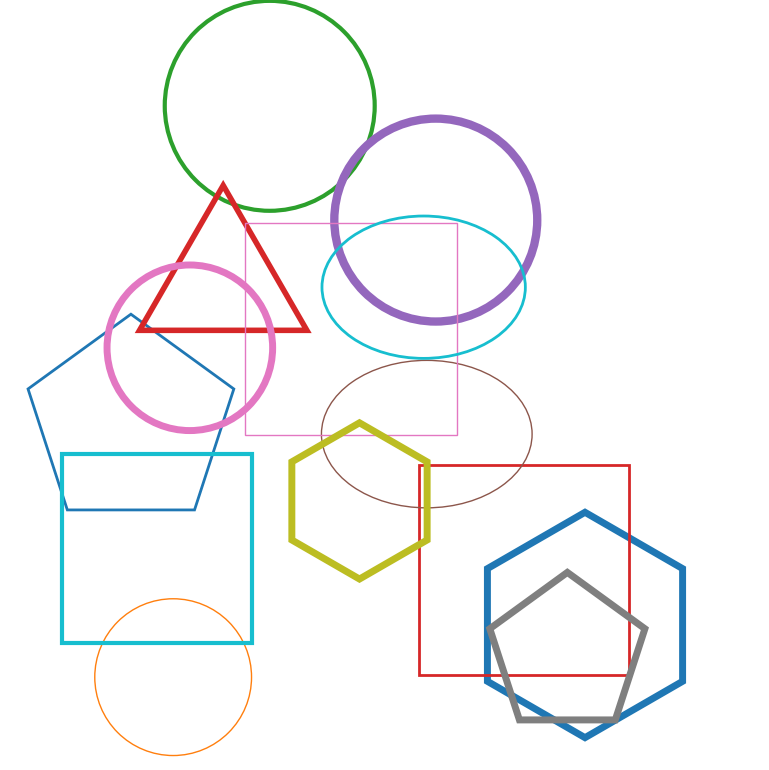[{"shape": "pentagon", "thickness": 1, "radius": 0.7, "center": [0.17, 0.451]}, {"shape": "hexagon", "thickness": 2.5, "radius": 0.73, "center": [0.76, 0.188]}, {"shape": "circle", "thickness": 0.5, "radius": 0.51, "center": [0.225, 0.121]}, {"shape": "circle", "thickness": 1.5, "radius": 0.68, "center": [0.35, 0.863]}, {"shape": "triangle", "thickness": 2, "radius": 0.63, "center": [0.29, 0.634]}, {"shape": "square", "thickness": 1, "radius": 0.68, "center": [0.68, 0.26]}, {"shape": "circle", "thickness": 3, "radius": 0.66, "center": [0.566, 0.714]}, {"shape": "oval", "thickness": 0.5, "radius": 0.68, "center": [0.554, 0.436]}, {"shape": "square", "thickness": 0.5, "radius": 0.69, "center": [0.456, 0.573]}, {"shape": "circle", "thickness": 2.5, "radius": 0.54, "center": [0.247, 0.548]}, {"shape": "pentagon", "thickness": 2.5, "radius": 0.53, "center": [0.737, 0.151]}, {"shape": "hexagon", "thickness": 2.5, "radius": 0.51, "center": [0.467, 0.349]}, {"shape": "oval", "thickness": 1, "radius": 0.66, "center": [0.55, 0.627]}, {"shape": "square", "thickness": 1.5, "radius": 0.62, "center": [0.204, 0.288]}]